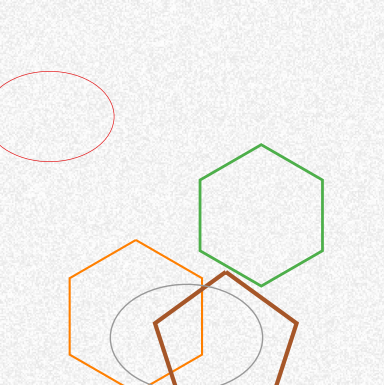[{"shape": "oval", "thickness": 0.5, "radius": 0.84, "center": [0.129, 0.697]}, {"shape": "hexagon", "thickness": 2, "radius": 0.92, "center": [0.679, 0.441]}, {"shape": "hexagon", "thickness": 1.5, "radius": 0.99, "center": [0.353, 0.178]}, {"shape": "pentagon", "thickness": 3, "radius": 0.97, "center": [0.587, 0.1]}, {"shape": "oval", "thickness": 1, "radius": 0.99, "center": [0.484, 0.123]}]